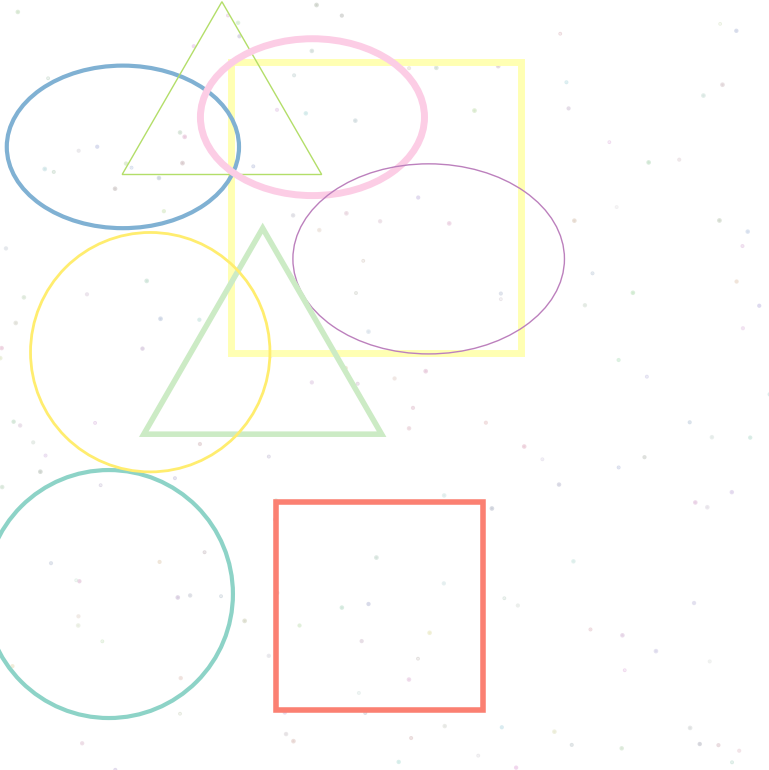[{"shape": "circle", "thickness": 1.5, "radius": 0.81, "center": [0.141, 0.229]}, {"shape": "square", "thickness": 2.5, "radius": 0.94, "center": [0.488, 0.73]}, {"shape": "square", "thickness": 2, "radius": 0.67, "center": [0.493, 0.213]}, {"shape": "oval", "thickness": 1.5, "radius": 0.75, "center": [0.16, 0.809]}, {"shape": "triangle", "thickness": 0.5, "radius": 0.75, "center": [0.288, 0.848]}, {"shape": "oval", "thickness": 2.5, "radius": 0.73, "center": [0.406, 0.848]}, {"shape": "oval", "thickness": 0.5, "radius": 0.88, "center": [0.557, 0.664]}, {"shape": "triangle", "thickness": 2, "radius": 0.89, "center": [0.341, 0.525]}, {"shape": "circle", "thickness": 1, "radius": 0.78, "center": [0.195, 0.543]}]